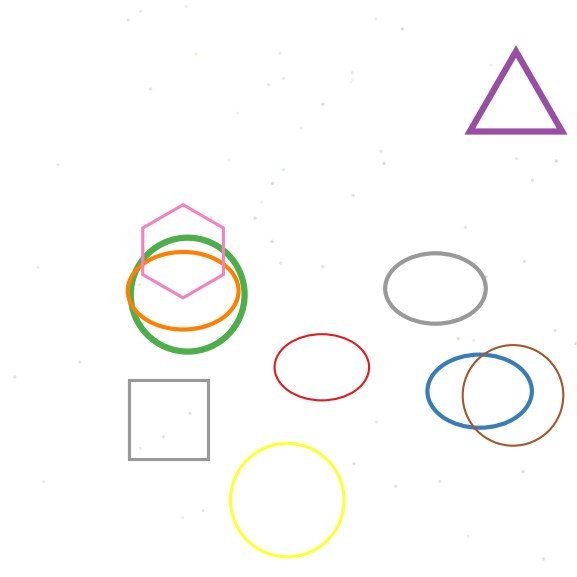[{"shape": "oval", "thickness": 1, "radius": 0.41, "center": [0.557, 0.363]}, {"shape": "oval", "thickness": 2, "radius": 0.45, "center": [0.831, 0.322]}, {"shape": "circle", "thickness": 3, "radius": 0.49, "center": [0.325, 0.489]}, {"shape": "triangle", "thickness": 3, "radius": 0.46, "center": [0.893, 0.818]}, {"shape": "oval", "thickness": 2, "radius": 0.48, "center": [0.317, 0.496]}, {"shape": "circle", "thickness": 1.5, "radius": 0.49, "center": [0.498, 0.133]}, {"shape": "circle", "thickness": 1, "radius": 0.44, "center": [0.888, 0.314]}, {"shape": "hexagon", "thickness": 1.5, "radius": 0.4, "center": [0.317, 0.564]}, {"shape": "oval", "thickness": 2, "radius": 0.44, "center": [0.754, 0.5]}, {"shape": "square", "thickness": 1.5, "radius": 0.34, "center": [0.292, 0.273]}]